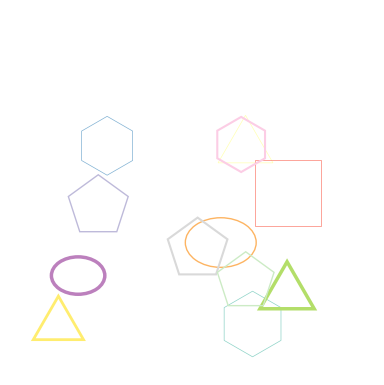[{"shape": "hexagon", "thickness": 0.5, "radius": 0.43, "center": [0.656, 0.158]}, {"shape": "triangle", "thickness": 0.5, "radius": 0.41, "center": [0.638, 0.618]}, {"shape": "pentagon", "thickness": 1, "radius": 0.41, "center": [0.255, 0.464]}, {"shape": "square", "thickness": 0.5, "radius": 0.43, "center": [0.748, 0.499]}, {"shape": "hexagon", "thickness": 0.5, "radius": 0.38, "center": [0.278, 0.621]}, {"shape": "oval", "thickness": 1, "radius": 0.46, "center": [0.573, 0.37]}, {"shape": "triangle", "thickness": 2.5, "radius": 0.41, "center": [0.746, 0.239]}, {"shape": "hexagon", "thickness": 1.5, "radius": 0.36, "center": [0.626, 0.625]}, {"shape": "pentagon", "thickness": 1.5, "radius": 0.41, "center": [0.513, 0.353]}, {"shape": "oval", "thickness": 2.5, "radius": 0.35, "center": [0.203, 0.284]}, {"shape": "pentagon", "thickness": 1, "radius": 0.39, "center": [0.638, 0.269]}, {"shape": "triangle", "thickness": 2, "radius": 0.38, "center": [0.152, 0.155]}]